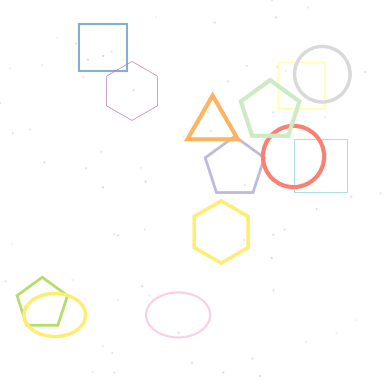[{"shape": "square", "thickness": 0.5, "radius": 0.34, "center": [0.832, 0.571]}, {"shape": "square", "thickness": 1, "radius": 0.3, "center": [0.781, 0.778]}, {"shape": "pentagon", "thickness": 2, "radius": 0.4, "center": [0.61, 0.565]}, {"shape": "circle", "thickness": 3, "radius": 0.4, "center": [0.762, 0.594]}, {"shape": "square", "thickness": 1.5, "radius": 0.31, "center": [0.267, 0.877]}, {"shape": "triangle", "thickness": 3, "radius": 0.38, "center": [0.552, 0.676]}, {"shape": "pentagon", "thickness": 2, "radius": 0.34, "center": [0.11, 0.211]}, {"shape": "oval", "thickness": 1.5, "radius": 0.42, "center": [0.463, 0.182]}, {"shape": "circle", "thickness": 2.5, "radius": 0.36, "center": [0.837, 0.807]}, {"shape": "hexagon", "thickness": 0.5, "radius": 0.38, "center": [0.343, 0.764]}, {"shape": "pentagon", "thickness": 3, "radius": 0.4, "center": [0.702, 0.712]}, {"shape": "oval", "thickness": 2.5, "radius": 0.4, "center": [0.142, 0.182]}, {"shape": "hexagon", "thickness": 2.5, "radius": 0.4, "center": [0.574, 0.397]}]